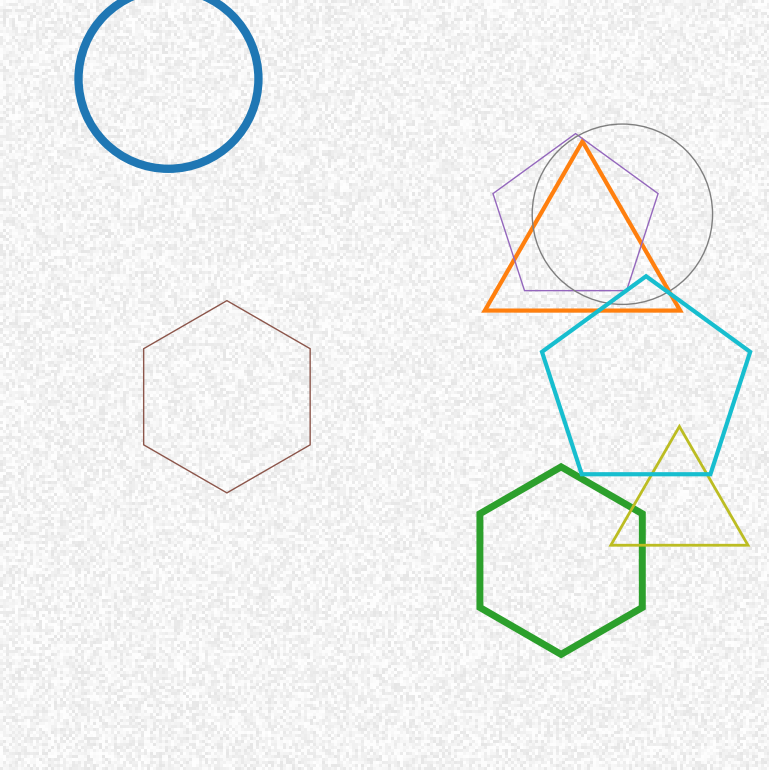[{"shape": "circle", "thickness": 3, "radius": 0.58, "center": [0.219, 0.898]}, {"shape": "triangle", "thickness": 1.5, "radius": 0.73, "center": [0.756, 0.67]}, {"shape": "hexagon", "thickness": 2.5, "radius": 0.61, "center": [0.729, 0.272]}, {"shape": "pentagon", "thickness": 0.5, "radius": 0.56, "center": [0.747, 0.714]}, {"shape": "hexagon", "thickness": 0.5, "radius": 0.62, "center": [0.295, 0.485]}, {"shape": "circle", "thickness": 0.5, "radius": 0.59, "center": [0.808, 0.722]}, {"shape": "triangle", "thickness": 1, "radius": 0.51, "center": [0.882, 0.343]}, {"shape": "pentagon", "thickness": 1.5, "radius": 0.71, "center": [0.839, 0.499]}]